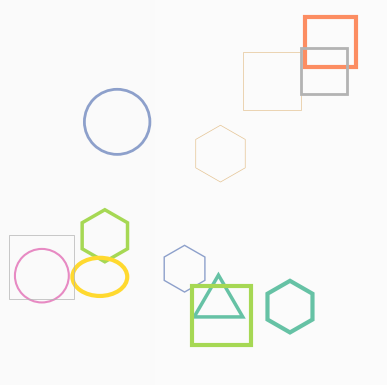[{"shape": "triangle", "thickness": 2.5, "radius": 0.36, "center": [0.564, 0.213]}, {"shape": "hexagon", "thickness": 3, "radius": 0.34, "center": [0.748, 0.204]}, {"shape": "square", "thickness": 3, "radius": 0.33, "center": [0.852, 0.891]}, {"shape": "hexagon", "thickness": 1, "radius": 0.3, "center": [0.476, 0.302]}, {"shape": "circle", "thickness": 2, "radius": 0.42, "center": [0.302, 0.684]}, {"shape": "circle", "thickness": 1.5, "radius": 0.35, "center": [0.108, 0.284]}, {"shape": "square", "thickness": 3, "radius": 0.39, "center": [0.571, 0.18]}, {"shape": "hexagon", "thickness": 2.5, "radius": 0.34, "center": [0.271, 0.388]}, {"shape": "oval", "thickness": 3, "radius": 0.35, "center": [0.258, 0.281]}, {"shape": "square", "thickness": 0.5, "radius": 0.38, "center": [0.702, 0.79]}, {"shape": "hexagon", "thickness": 0.5, "radius": 0.37, "center": [0.569, 0.601]}, {"shape": "square", "thickness": 2, "radius": 0.3, "center": [0.836, 0.816]}, {"shape": "square", "thickness": 0.5, "radius": 0.42, "center": [0.106, 0.306]}]